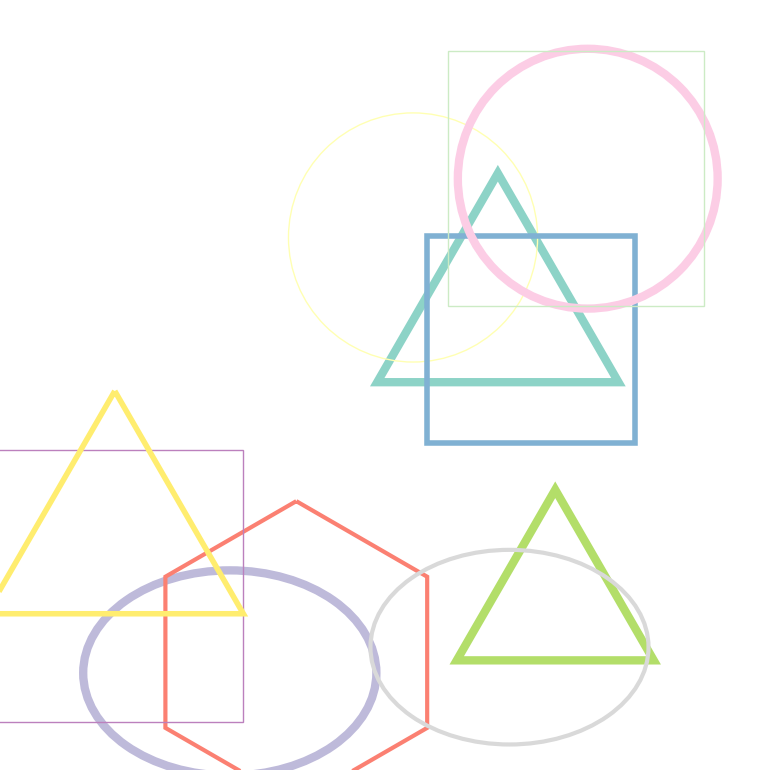[{"shape": "triangle", "thickness": 3, "radius": 0.9, "center": [0.647, 0.594]}, {"shape": "circle", "thickness": 0.5, "radius": 0.81, "center": [0.536, 0.692]}, {"shape": "oval", "thickness": 3, "radius": 0.95, "center": [0.298, 0.126]}, {"shape": "hexagon", "thickness": 1.5, "radius": 0.98, "center": [0.385, 0.153]}, {"shape": "square", "thickness": 2, "radius": 0.67, "center": [0.69, 0.559]}, {"shape": "triangle", "thickness": 3, "radius": 0.74, "center": [0.721, 0.216]}, {"shape": "circle", "thickness": 3, "radius": 0.84, "center": [0.763, 0.768]}, {"shape": "oval", "thickness": 1.5, "radius": 0.9, "center": [0.662, 0.16]}, {"shape": "square", "thickness": 0.5, "radius": 0.88, "center": [0.139, 0.239]}, {"shape": "square", "thickness": 0.5, "radius": 0.83, "center": [0.748, 0.768]}, {"shape": "triangle", "thickness": 2, "radius": 0.96, "center": [0.149, 0.299]}]